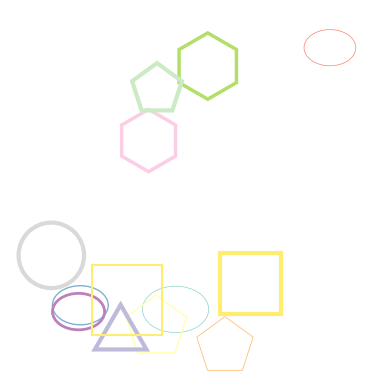[{"shape": "oval", "thickness": 0.5, "radius": 0.43, "center": [0.456, 0.196]}, {"shape": "pentagon", "thickness": 1, "radius": 0.41, "center": [0.406, 0.151]}, {"shape": "triangle", "thickness": 3, "radius": 0.39, "center": [0.313, 0.131]}, {"shape": "oval", "thickness": 0.5, "radius": 0.34, "center": [0.857, 0.876]}, {"shape": "oval", "thickness": 1, "radius": 0.36, "center": [0.209, 0.207]}, {"shape": "pentagon", "thickness": 0.5, "radius": 0.39, "center": [0.584, 0.1]}, {"shape": "hexagon", "thickness": 2.5, "radius": 0.43, "center": [0.54, 0.828]}, {"shape": "hexagon", "thickness": 2.5, "radius": 0.4, "center": [0.386, 0.635]}, {"shape": "circle", "thickness": 3, "radius": 0.43, "center": [0.133, 0.337]}, {"shape": "oval", "thickness": 2, "radius": 0.34, "center": [0.204, 0.191]}, {"shape": "pentagon", "thickness": 3, "radius": 0.34, "center": [0.408, 0.768]}, {"shape": "square", "thickness": 1.5, "radius": 0.46, "center": [0.33, 0.221]}, {"shape": "square", "thickness": 3, "radius": 0.4, "center": [0.651, 0.263]}]